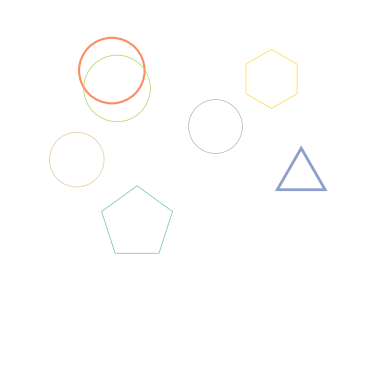[{"shape": "pentagon", "thickness": 0.5, "radius": 0.48, "center": [0.356, 0.421]}, {"shape": "circle", "thickness": 1.5, "radius": 0.43, "center": [0.29, 0.817]}, {"shape": "triangle", "thickness": 2, "radius": 0.36, "center": [0.782, 0.543]}, {"shape": "circle", "thickness": 0.5, "radius": 0.43, "center": [0.304, 0.77]}, {"shape": "hexagon", "thickness": 0.5, "radius": 0.38, "center": [0.705, 0.795]}, {"shape": "circle", "thickness": 0.5, "radius": 0.35, "center": [0.199, 0.585]}, {"shape": "circle", "thickness": 0.5, "radius": 0.35, "center": [0.56, 0.671]}]